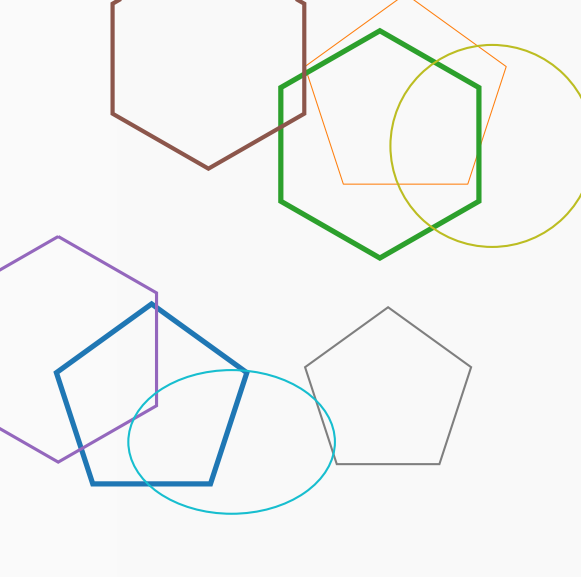[{"shape": "pentagon", "thickness": 2.5, "radius": 0.86, "center": [0.261, 0.301]}, {"shape": "pentagon", "thickness": 0.5, "radius": 0.91, "center": [0.698, 0.828]}, {"shape": "hexagon", "thickness": 2.5, "radius": 0.98, "center": [0.654, 0.749]}, {"shape": "hexagon", "thickness": 1.5, "radius": 0.98, "center": [0.1, 0.394]}, {"shape": "hexagon", "thickness": 2, "radius": 0.95, "center": [0.359, 0.898]}, {"shape": "pentagon", "thickness": 1, "radius": 0.75, "center": [0.668, 0.317]}, {"shape": "circle", "thickness": 1, "radius": 0.87, "center": [0.847, 0.746]}, {"shape": "oval", "thickness": 1, "radius": 0.89, "center": [0.398, 0.234]}]